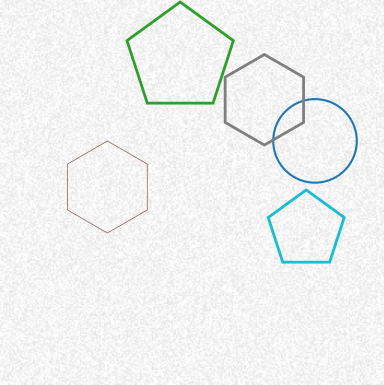[{"shape": "circle", "thickness": 1.5, "radius": 0.54, "center": [0.818, 0.634]}, {"shape": "pentagon", "thickness": 2, "radius": 0.73, "center": [0.468, 0.85]}, {"shape": "hexagon", "thickness": 0.5, "radius": 0.6, "center": [0.279, 0.514]}, {"shape": "hexagon", "thickness": 2, "radius": 0.59, "center": [0.687, 0.741]}, {"shape": "pentagon", "thickness": 2, "radius": 0.52, "center": [0.795, 0.403]}]